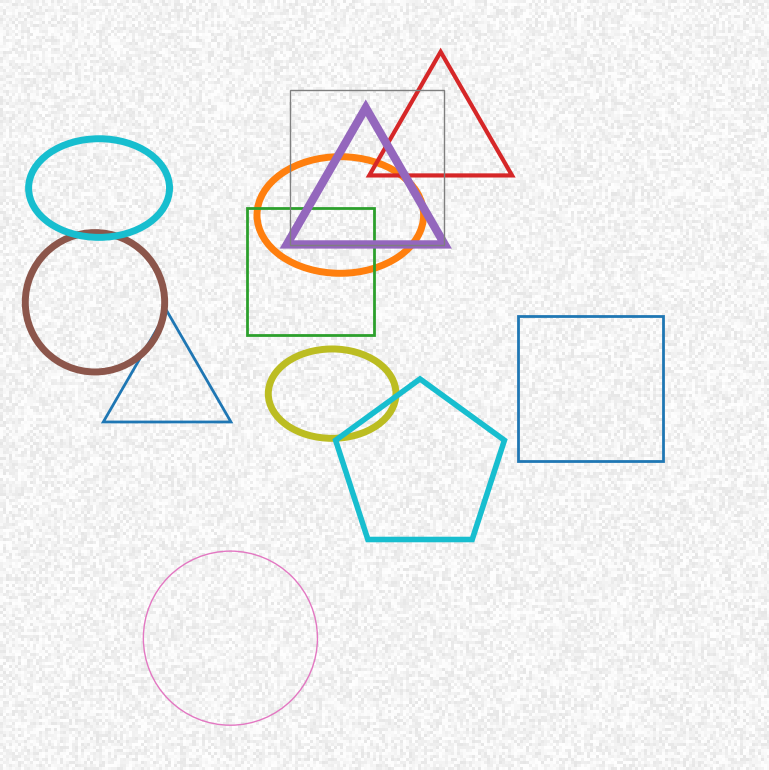[{"shape": "square", "thickness": 1, "radius": 0.47, "center": [0.767, 0.496]}, {"shape": "triangle", "thickness": 1, "radius": 0.48, "center": [0.217, 0.5]}, {"shape": "oval", "thickness": 2.5, "radius": 0.54, "center": [0.442, 0.721]}, {"shape": "square", "thickness": 1, "radius": 0.41, "center": [0.403, 0.647]}, {"shape": "triangle", "thickness": 1.5, "radius": 0.54, "center": [0.572, 0.826]}, {"shape": "triangle", "thickness": 3, "radius": 0.59, "center": [0.475, 0.742]}, {"shape": "circle", "thickness": 2.5, "radius": 0.45, "center": [0.123, 0.607]}, {"shape": "circle", "thickness": 0.5, "radius": 0.57, "center": [0.299, 0.171]}, {"shape": "square", "thickness": 0.5, "radius": 0.5, "center": [0.477, 0.783]}, {"shape": "oval", "thickness": 2.5, "radius": 0.41, "center": [0.431, 0.489]}, {"shape": "pentagon", "thickness": 2, "radius": 0.58, "center": [0.545, 0.393]}, {"shape": "oval", "thickness": 2.5, "radius": 0.46, "center": [0.129, 0.756]}]